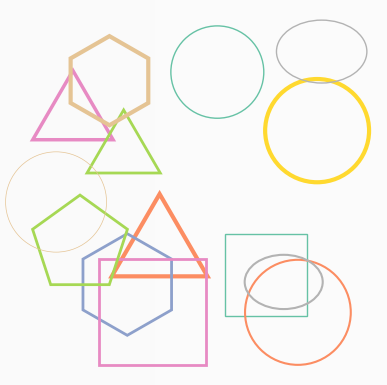[{"shape": "square", "thickness": 1, "radius": 0.53, "center": [0.686, 0.285]}, {"shape": "circle", "thickness": 1, "radius": 0.6, "center": [0.561, 0.813]}, {"shape": "triangle", "thickness": 3, "radius": 0.71, "center": [0.412, 0.354]}, {"shape": "circle", "thickness": 1.5, "radius": 0.68, "center": [0.769, 0.189]}, {"shape": "hexagon", "thickness": 2, "radius": 0.66, "center": [0.328, 0.261]}, {"shape": "triangle", "thickness": 2.5, "radius": 0.6, "center": [0.188, 0.697]}, {"shape": "square", "thickness": 2, "radius": 0.69, "center": [0.394, 0.19]}, {"shape": "triangle", "thickness": 2, "radius": 0.55, "center": [0.319, 0.605]}, {"shape": "pentagon", "thickness": 2, "radius": 0.64, "center": [0.206, 0.365]}, {"shape": "circle", "thickness": 3, "radius": 0.67, "center": [0.818, 0.661]}, {"shape": "circle", "thickness": 0.5, "radius": 0.65, "center": [0.145, 0.475]}, {"shape": "hexagon", "thickness": 3, "radius": 0.58, "center": [0.282, 0.79]}, {"shape": "oval", "thickness": 1.5, "radius": 0.5, "center": [0.732, 0.268]}, {"shape": "oval", "thickness": 1, "radius": 0.58, "center": [0.83, 0.866]}]